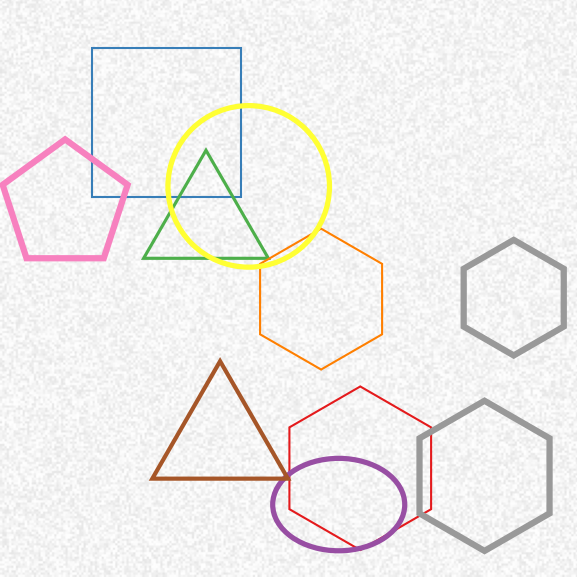[{"shape": "hexagon", "thickness": 1, "radius": 0.71, "center": [0.624, 0.188]}, {"shape": "square", "thickness": 1, "radius": 0.65, "center": [0.288, 0.787]}, {"shape": "triangle", "thickness": 1.5, "radius": 0.62, "center": [0.357, 0.614]}, {"shape": "oval", "thickness": 2.5, "radius": 0.57, "center": [0.587, 0.125]}, {"shape": "hexagon", "thickness": 1, "radius": 0.61, "center": [0.556, 0.481]}, {"shape": "circle", "thickness": 2.5, "radius": 0.7, "center": [0.431, 0.676]}, {"shape": "triangle", "thickness": 2, "radius": 0.68, "center": [0.381, 0.238]}, {"shape": "pentagon", "thickness": 3, "radius": 0.57, "center": [0.113, 0.644]}, {"shape": "hexagon", "thickness": 3, "radius": 0.5, "center": [0.89, 0.484]}, {"shape": "hexagon", "thickness": 3, "radius": 0.65, "center": [0.839, 0.175]}]